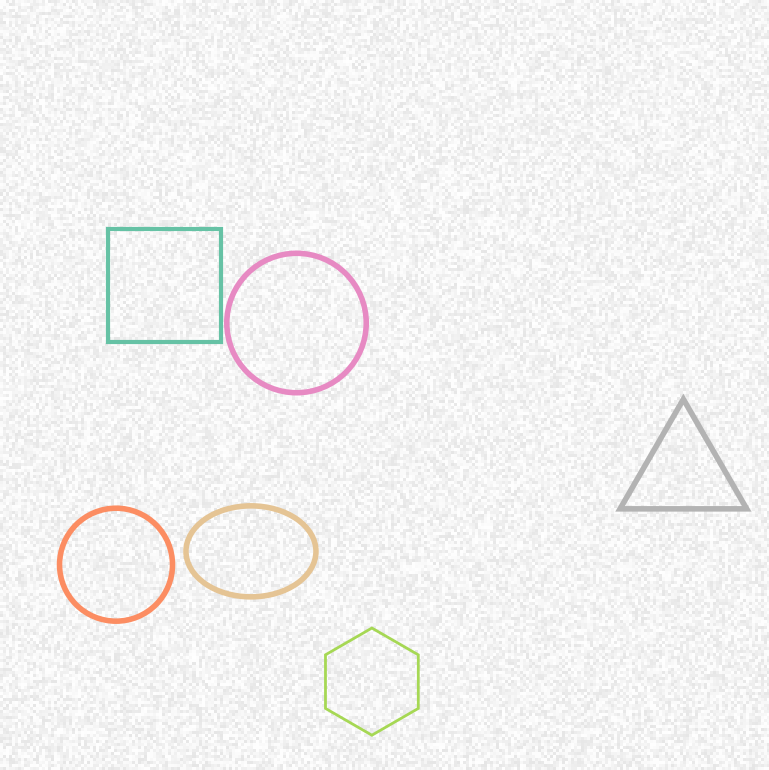[{"shape": "square", "thickness": 1.5, "radius": 0.37, "center": [0.213, 0.629]}, {"shape": "circle", "thickness": 2, "radius": 0.37, "center": [0.151, 0.267]}, {"shape": "circle", "thickness": 2, "radius": 0.45, "center": [0.385, 0.581]}, {"shape": "hexagon", "thickness": 1, "radius": 0.35, "center": [0.483, 0.115]}, {"shape": "oval", "thickness": 2, "radius": 0.42, "center": [0.326, 0.284]}, {"shape": "triangle", "thickness": 2, "radius": 0.47, "center": [0.888, 0.387]}]